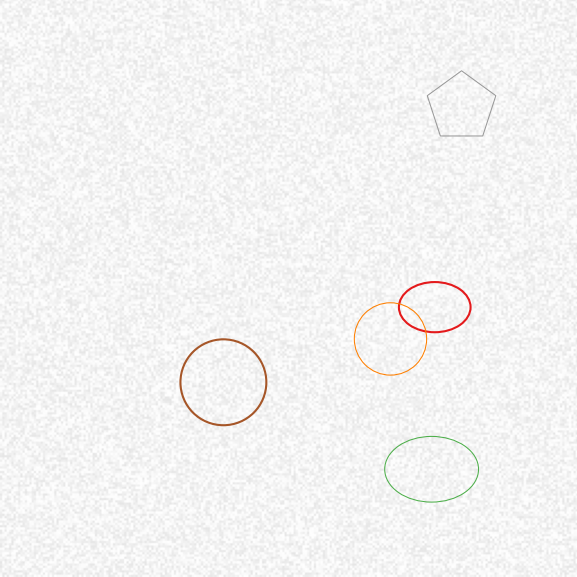[{"shape": "oval", "thickness": 1, "radius": 0.31, "center": [0.753, 0.467]}, {"shape": "oval", "thickness": 0.5, "radius": 0.41, "center": [0.747, 0.187]}, {"shape": "circle", "thickness": 0.5, "radius": 0.31, "center": [0.676, 0.412]}, {"shape": "circle", "thickness": 1, "radius": 0.37, "center": [0.387, 0.337]}, {"shape": "pentagon", "thickness": 0.5, "radius": 0.31, "center": [0.799, 0.814]}]